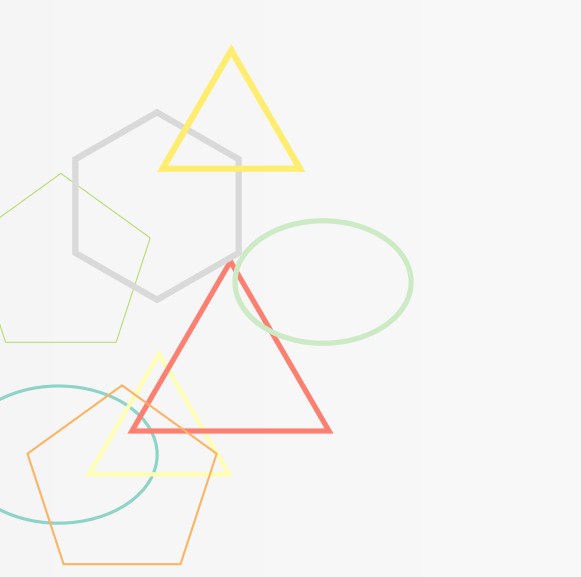[{"shape": "oval", "thickness": 1.5, "radius": 0.85, "center": [0.101, 0.212]}, {"shape": "triangle", "thickness": 2, "radius": 0.7, "center": [0.274, 0.247]}, {"shape": "triangle", "thickness": 2.5, "radius": 0.98, "center": [0.397, 0.351]}, {"shape": "pentagon", "thickness": 1, "radius": 0.86, "center": [0.21, 0.161]}, {"shape": "pentagon", "thickness": 0.5, "radius": 0.81, "center": [0.105, 0.537]}, {"shape": "hexagon", "thickness": 3, "radius": 0.81, "center": [0.27, 0.642]}, {"shape": "oval", "thickness": 2.5, "radius": 0.76, "center": [0.556, 0.511]}, {"shape": "triangle", "thickness": 3, "radius": 0.68, "center": [0.398, 0.775]}]